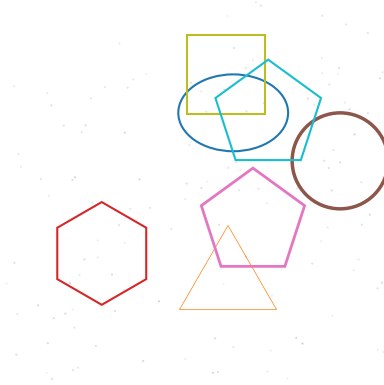[{"shape": "oval", "thickness": 1.5, "radius": 0.71, "center": [0.606, 0.707]}, {"shape": "triangle", "thickness": 0.5, "radius": 0.73, "center": [0.592, 0.269]}, {"shape": "hexagon", "thickness": 1.5, "radius": 0.67, "center": [0.264, 0.342]}, {"shape": "circle", "thickness": 2.5, "radius": 0.62, "center": [0.883, 0.582]}, {"shape": "pentagon", "thickness": 2, "radius": 0.71, "center": [0.657, 0.422]}, {"shape": "square", "thickness": 1.5, "radius": 0.51, "center": [0.587, 0.806]}, {"shape": "pentagon", "thickness": 1.5, "radius": 0.72, "center": [0.697, 0.701]}]